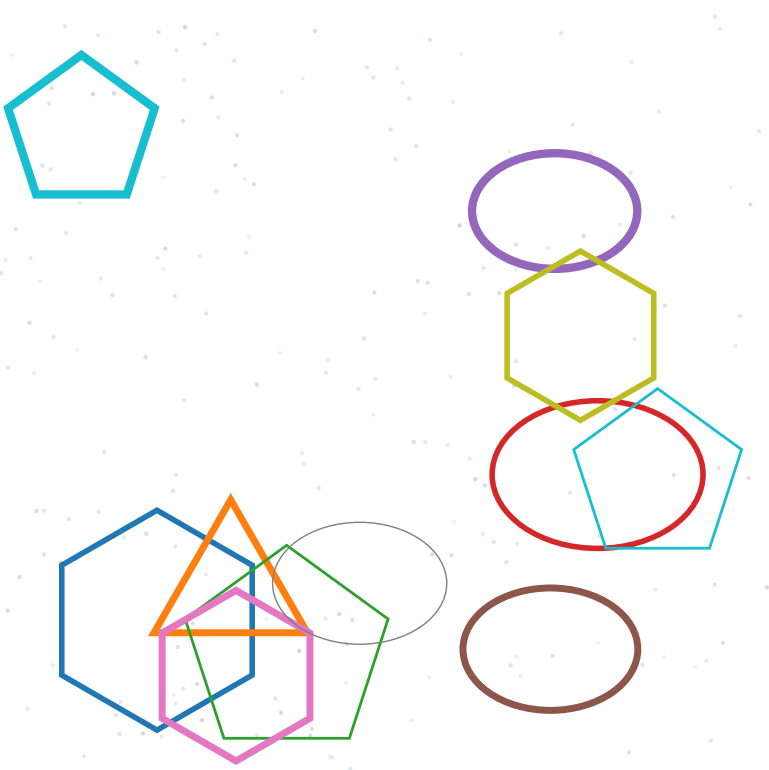[{"shape": "hexagon", "thickness": 2, "radius": 0.71, "center": [0.204, 0.195]}, {"shape": "triangle", "thickness": 2.5, "radius": 0.58, "center": [0.3, 0.236]}, {"shape": "pentagon", "thickness": 1, "radius": 0.69, "center": [0.372, 0.153]}, {"shape": "oval", "thickness": 2, "radius": 0.68, "center": [0.776, 0.384]}, {"shape": "oval", "thickness": 3, "radius": 0.54, "center": [0.72, 0.726]}, {"shape": "oval", "thickness": 2.5, "radius": 0.57, "center": [0.715, 0.157]}, {"shape": "hexagon", "thickness": 2.5, "radius": 0.55, "center": [0.307, 0.122]}, {"shape": "oval", "thickness": 0.5, "radius": 0.57, "center": [0.467, 0.243]}, {"shape": "hexagon", "thickness": 2, "radius": 0.55, "center": [0.754, 0.564]}, {"shape": "pentagon", "thickness": 1, "radius": 0.57, "center": [0.854, 0.381]}, {"shape": "pentagon", "thickness": 3, "radius": 0.5, "center": [0.106, 0.828]}]